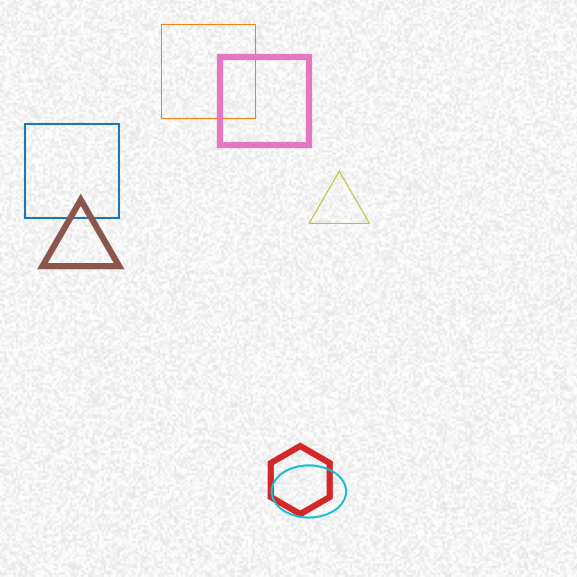[{"shape": "square", "thickness": 1, "radius": 0.41, "center": [0.125, 0.703]}, {"shape": "square", "thickness": 0.5, "radius": 0.41, "center": [0.36, 0.876]}, {"shape": "hexagon", "thickness": 3, "radius": 0.29, "center": [0.52, 0.168]}, {"shape": "triangle", "thickness": 3, "radius": 0.38, "center": [0.14, 0.577]}, {"shape": "square", "thickness": 3, "radius": 0.38, "center": [0.458, 0.824]}, {"shape": "triangle", "thickness": 0.5, "radius": 0.3, "center": [0.588, 0.642]}, {"shape": "oval", "thickness": 1, "radius": 0.32, "center": [0.535, 0.148]}]